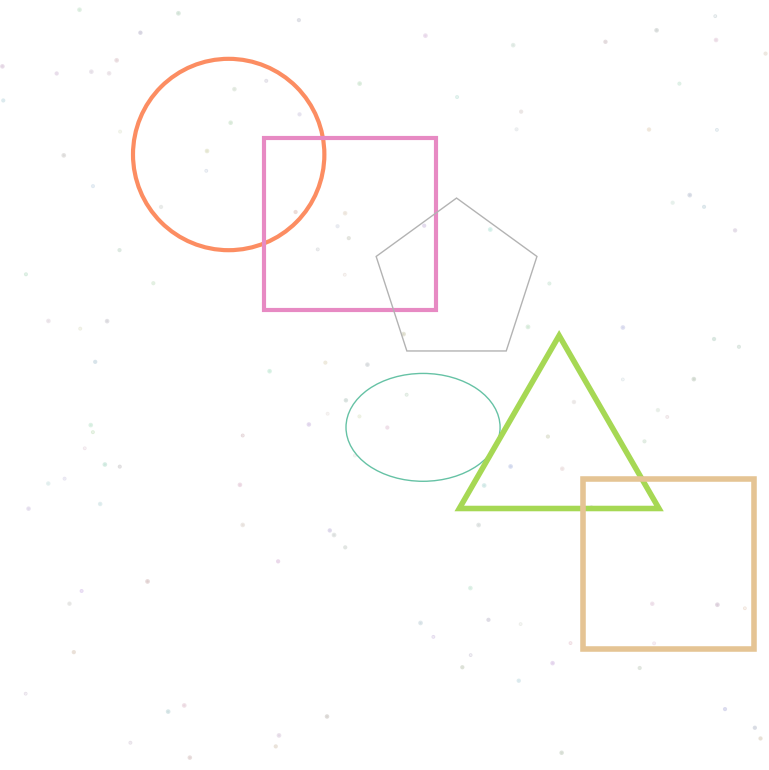[{"shape": "oval", "thickness": 0.5, "radius": 0.5, "center": [0.549, 0.445]}, {"shape": "circle", "thickness": 1.5, "radius": 0.62, "center": [0.297, 0.799]}, {"shape": "square", "thickness": 1.5, "radius": 0.56, "center": [0.455, 0.709]}, {"shape": "triangle", "thickness": 2, "radius": 0.75, "center": [0.726, 0.414]}, {"shape": "square", "thickness": 2, "radius": 0.55, "center": [0.868, 0.267]}, {"shape": "pentagon", "thickness": 0.5, "radius": 0.55, "center": [0.593, 0.633]}]